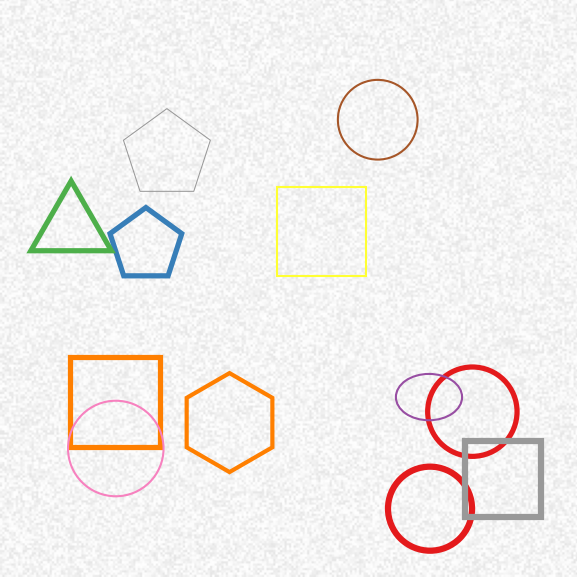[{"shape": "circle", "thickness": 2.5, "radius": 0.39, "center": [0.818, 0.286]}, {"shape": "circle", "thickness": 3, "radius": 0.36, "center": [0.745, 0.118]}, {"shape": "pentagon", "thickness": 2.5, "radius": 0.33, "center": [0.253, 0.574]}, {"shape": "triangle", "thickness": 2.5, "radius": 0.4, "center": [0.123, 0.605]}, {"shape": "oval", "thickness": 1, "radius": 0.29, "center": [0.743, 0.312]}, {"shape": "hexagon", "thickness": 2, "radius": 0.43, "center": [0.397, 0.267]}, {"shape": "square", "thickness": 2.5, "radius": 0.39, "center": [0.2, 0.303]}, {"shape": "square", "thickness": 1, "radius": 0.38, "center": [0.556, 0.599]}, {"shape": "circle", "thickness": 1, "radius": 0.35, "center": [0.654, 0.792]}, {"shape": "circle", "thickness": 1, "radius": 0.41, "center": [0.2, 0.223]}, {"shape": "square", "thickness": 3, "radius": 0.33, "center": [0.871, 0.17]}, {"shape": "pentagon", "thickness": 0.5, "radius": 0.4, "center": [0.289, 0.732]}]